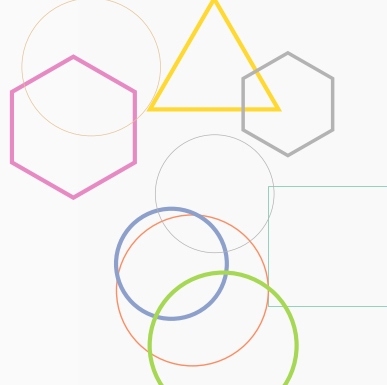[{"shape": "square", "thickness": 0.5, "radius": 0.78, "center": [0.848, 0.362]}, {"shape": "circle", "thickness": 1, "radius": 0.98, "center": [0.497, 0.246]}, {"shape": "circle", "thickness": 3, "radius": 0.71, "center": [0.442, 0.315]}, {"shape": "hexagon", "thickness": 3, "radius": 0.92, "center": [0.189, 0.67]}, {"shape": "circle", "thickness": 3, "radius": 0.95, "center": [0.576, 0.102]}, {"shape": "triangle", "thickness": 3, "radius": 0.96, "center": [0.553, 0.812]}, {"shape": "circle", "thickness": 0.5, "radius": 0.89, "center": [0.235, 0.826]}, {"shape": "hexagon", "thickness": 2.5, "radius": 0.67, "center": [0.743, 0.729]}, {"shape": "circle", "thickness": 0.5, "radius": 0.77, "center": [0.554, 0.497]}]